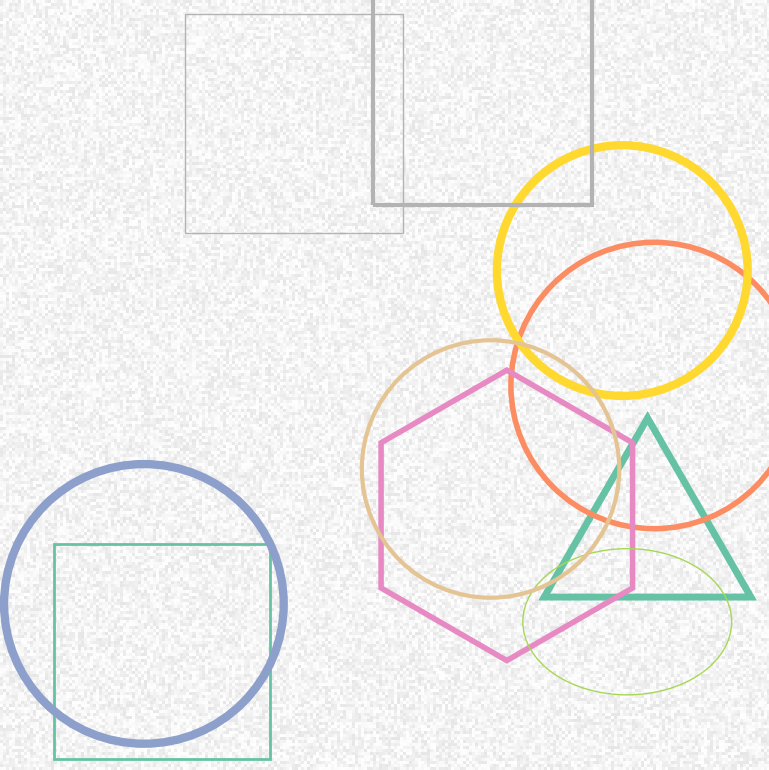[{"shape": "triangle", "thickness": 2.5, "radius": 0.77, "center": [0.841, 0.302]}, {"shape": "square", "thickness": 1, "radius": 0.7, "center": [0.21, 0.154]}, {"shape": "circle", "thickness": 2, "radius": 0.93, "center": [0.85, 0.499]}, {"shape": "circle", "thickness": 3, "radius": 0.91, "center": [0.187, 0.216]}, {"shape": "hexagon", "thickness": 2, "radius": 0.94, "center": [0.658, 0.331]}, {"shape": "oval", "thickness": 0.5, "radius": 0.68, "center": [0.815, 0.193]}, {"shape": "circle", "thickness": 3, "radius": 0.81, "center": [0.808, 0.649]}, {"shape": "circle", "thickness": 1.5, "radius": 0.84, "center": [0.637, 0.391]}, {"shape": "square", "thickness": 1.5, "radius": 0.71, "center": [0.627, 0.876]}, {"shape": "square", "thickness": 0.5, "radius": 0.71, "center": [0.382, 0.839]}]